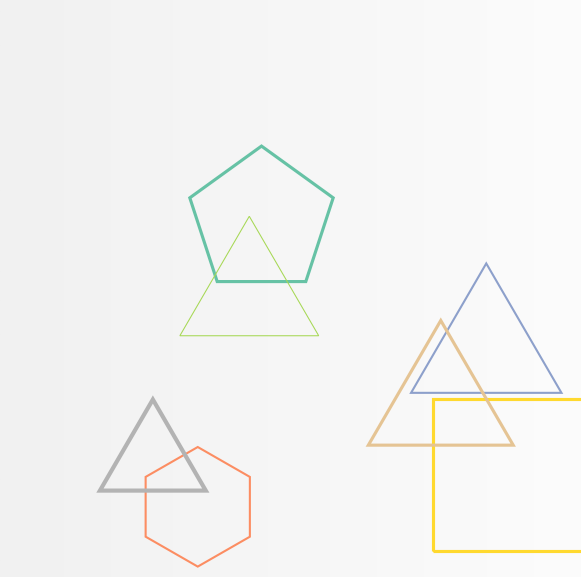[{"shape": "pentagon", "thickness": 1.5, "radius": 0.65, "center": [0.45, 0.616]}, {"shape": "hexagon", "thickness": 1, "radius": 0.52, "center": [0.34, 0.122]}, {"shape": "triangle", "thickness": 1, "radius": 0.75, "center": [0.837, 0.394]}, {"shape": "triangle", "thickness": 0.5, "radius": 0.69, "center": [0.429, 0.487]}, {"shape": "square", "thickness": 1.5, "radius": 0.65, "center": [0.876, 0.176]}, {"shape": "triangle", "thickness": 1.5, "radius": 0.72, "center": [0.758, 0.3]}, {"shape": "triangle", "thickness": 2, "radius": 0.53, "center": [0.263, 0.202]}]